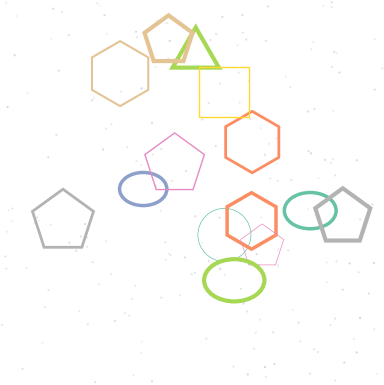[{"shape": "oval", "thickness": 2.5, "radius": 0.34, "center": [0.806, 0.453]}, {"shape": "circle", "thickness": 0.5, "radius": 0.34, "center": [0.583, 0.39]}, {"shape": "hexagon", "thickness": 2.5, "radius": 0.37, "center": [0.653, 0.426]}, {"shape": "hexagon", "thickness": 2, "radius": 0.4, "center": [0.655, 0.631]}, {"shape": "oval", "thickness": 2.5, "radius": 0.31, "center": [0.372, 0.509]}, {"shape": "pentagon", "thickness": 1, "radius": 0.41, "center": [0.454, 0.573]}, {"shape": "pentagon", "thickness": 0.5, "radius": 0.29, "center": [0.681, 0.36]}, {"shape": "oval", "thickness": 3, "radius": 0.39, "center": [0.608, 0.272]}, {"shape": "triangle", "thickness": 3, "radius": 0.35, "center": [0.508, 0.859]}, {"shape": "square", "thickness": 1, "radius": 0.33, "center": [0.582, 0.761]}, {"shape": "hexagon", "thickness": 1.5, "radius": 0.42, "center": [0.312, 0.809]}, {"shape": "pentagon", "thickness": 3, "radius": 0.33, "center": [0.438, 0.894]}, {"shape": "pentagon", "thickness": 2, "radius": 0.42, "center": [0.164, 0.425]}, {"shape": "pentagon", "thickness": 3, "radius": 0.38, "center": [0.89, 0.436]}]